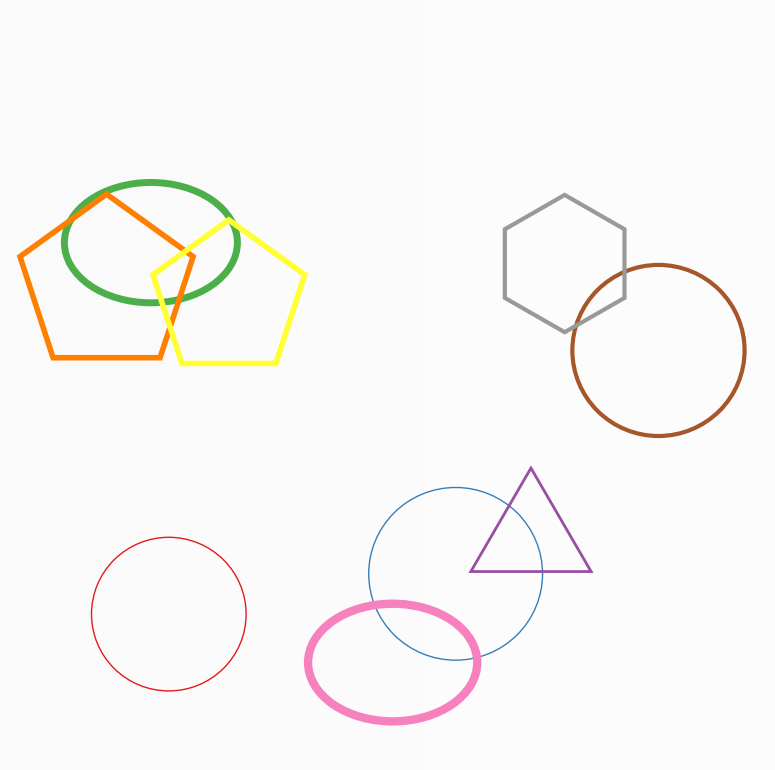[{"shape": "circle", "thickness": 0.5, "radius": 0.5, "center": [0.218, 0.202]}, {"shape": "circle", "thickness": 0.5, "radius": 0.56, "center": [0.588, 0.255]}, {"shape": "oval", "thickness": 2.5, "radius": 0.56, "center": [0.195, 0.685]}, {"shape": "triangle", "thickness": 1, "radius": 0.45, "center": [0.685, 0.303]}, {"shape": "pentagon", "thickness": 2, "radius": 0.59, "center": [0.138, 0.63]}, {"shape": "pentagon", "thickness": 2, "radius": 0.52, "center": [0.295, 0.611]}, {"shape": "circle", "thickness": 1.5, "radius": 0.56, "center": [0.85, 0.545]}, {"shape": "oval", "thickness": 3, "radius": 0.55, "center": [0.507, 0.14]}, {"shape": "hexagon", "thickness": 1.5, "radius": 0.45, "center": [0.729, 0.658]}]